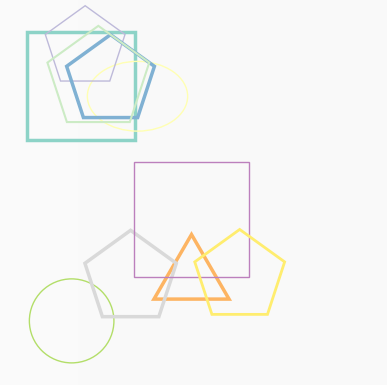[{"shape": "square", "thickness": 2.5, "radius": 0.7, "center": [0.209, 0.777]}, {"shape": "oval", "thickness": 1, "radius": 0.65, "center": [0.355, 0.75]}, {"shape": "pentagon", "thickness": 1, "radius": 0.54, "center": [0.22, 0.877]}, {"shape": "pentagon", "thickness": 2.5, "radius": 0.6, "center": [0.285, 0.791]}, {"shape": "triangle", "thickness": 2.5, "radius": 0.56, "center": [0.494, 0.279]}, {"shape": "circle", "thickness": 1, "radius": 0.55, "center": [0.185, 0.167]}, {"shape": "pentagon", "thickness": 2.5, "radius": 0.62, "center": [0.337, 0.278]}, {"shape": "square", "thickness": 1, "radius": 0.74, "center": [0.494, 0.43]}, {"shape": "pentagon", "thickness": 1.5, "radius": 0.69, "center": [0.254, 0.795]}, {"shape": "pentagon", "thickness": 2, "radius": 0.61, "center": [0.619, 0.282]}]